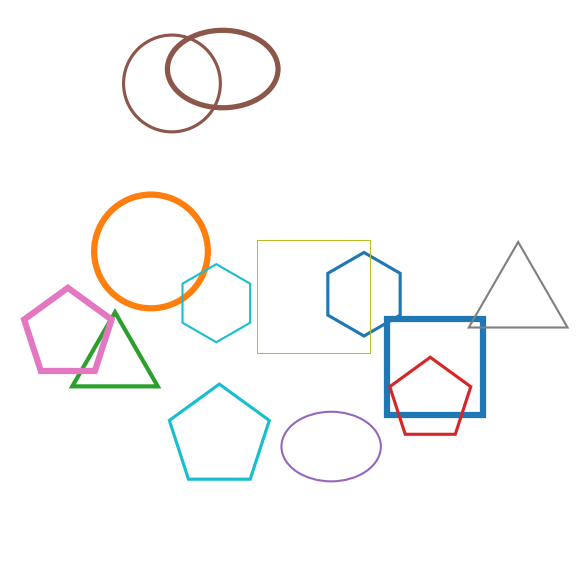[{"shape": "hexagon", "thickness": 1.5, "radius": 0.36, "center": [0.63, 0.49]}, {"shape": "square", "thickness": 3, "radius": 0.41, "center": [0.753, 0.364]}, {"shape": "circle", "thickness": 3, "radius": 0.49, "center": [0.261, 0.564]}, {"shape": "triangle", "thickness": 2, "radius": 0.43, "center": [0.199, 0.373]}, {"shape": "pentagon", "thickness": 1.5, "radius": 0.37, "center": [0.745, 0.307]}, {"shape": "oval", "thickness": 1, "radius": 0.43, "center": [0.573, 0.226]}, {"shape": "oval", "thickness": 2.5, "radius": 0.48, "center": [0.386, 0.88]}, {"shape": "circle", "thickness": 1.5, "radius": 0.42, "center": [0.298, 0.855]}, {"shape": "pentagon", "thickness": 3, "radius": 0.4, "center": [0.117, 0.421]}, {"shape": "triangle", "thickness": 1, "radius": 0.49, "center": [0.897, 0.481]}, {"shape": "square", "thickness": 0.5, "radius": 0.49, "center": [0.543, 0.486]}, {"shape": "pentagon", "thickness": 1.5, "radius": 0.45, "center": [0.38, 0.243]}, {"shape": "hexagon", "thickness": 1, "radius": 0.34, "center": [0.375, 0.474]}]